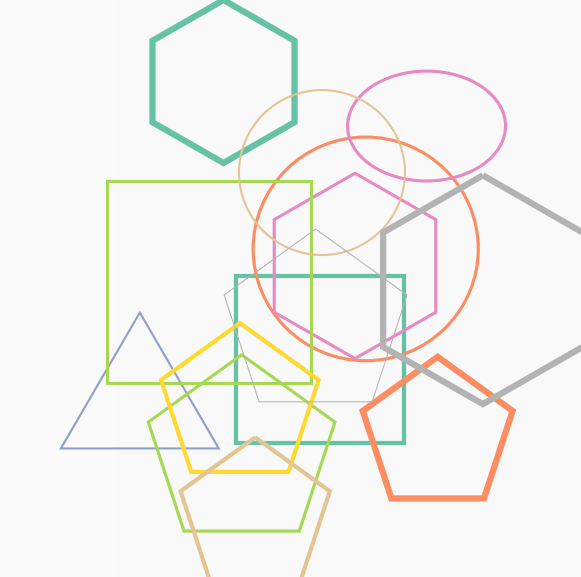[{"shape": "hexagon", "thickness": 3, "radius": 0.71, "center": [0.385, 0.858]}, {"shape": "square", "thickness": 2, "radius": 0.72, "center": [0.551, 0.376]}, {"shape": "circle", "thickness": 1.5, "radius": 0.97, "center": [0.629, 0.568]}, {"shape": "pentagon", "thickness": 3, "radius": 0.68, "center": [0.753, 0.246]}, {"shape": "triangle", "thickness": 1, "radius": 0.78, "center": [0.241, 0.301]}, {"shape": "oval", "thickness": 1.5, "radius": 0.68, "center": [0.734, 0.781]}, {"shape": "hexagon", "thickness": 1.5, "radius": 0.8, "center": [0.611, 0.539]}, {"shape": "square", "thickness": 1.5, "radius": 0.88, "center": [0.359, 0.511]}, {"shape": "pentagon", "thickness": 1.5, "radius": 0.84, "center": [0.416, 0.216]}, {"shape": "pentagon", "thickness": 2, "radius": 0.71, "center": [0.413, 0.297]}, {"shape": "pentagon", "thickness": 2, "radius": 0.67, "center": [0.439, 0.107]}, {"shape": "circle", "thickness": 1, "radius": 0.71, "center": [0.554, 0.7]}, {"shape": "hexagon", "thickness": 3, "radius": 0.99, "center": [0.831, 0.497]}, {"shape": "pentagon", "thickness": 0.5, "radius": 0.83, "center": [0.543, 0.437]}]